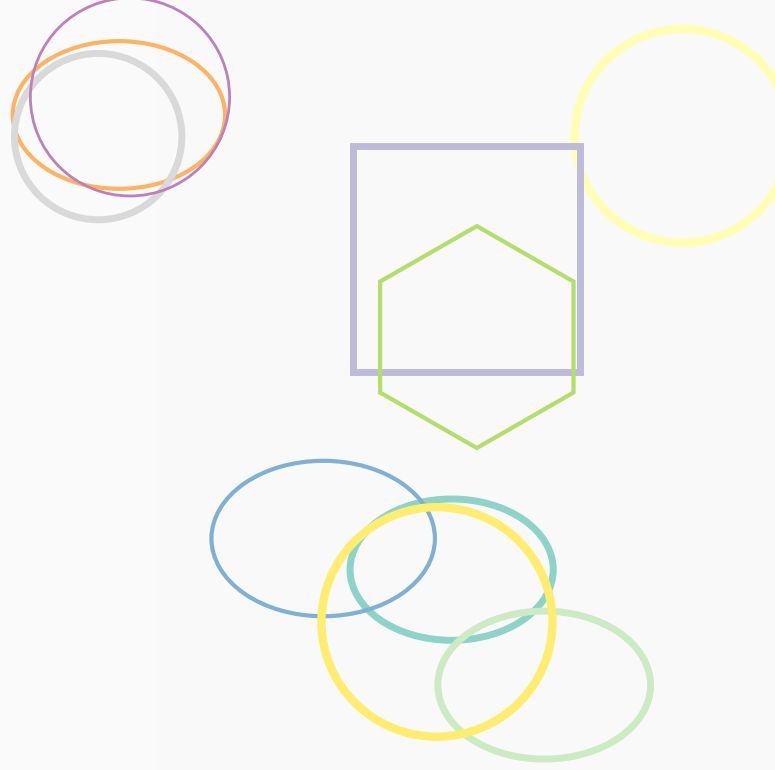[{"shape": "oval", "thickness": 2.5, "radius": 0.66, "center": [0.583, 0.26]}, {"shape": "circle", "thickness": 3, "radius": 0.69, "center": [0.88, 0.824]}, {"shape": "square", "thickness": 2.5, "radius": 0.73, "center": [0.602, 0.664]}, {"shape": "oval", "thickness": 1.5, "radius": 0.72, "center": [0.417, 0.301]}, {"shape": "oval", "thickness": 1.5, "radius": 0.68, "center": [0.153, 0.851]}, {"shape": "hexagon", "thickness": 1.5, "radius": 0.72, "center": [0.615, 0.562]}, {"shape": "circle", "thickness": 2.5, "radius": 0.54, "center": [0.127, 0.823]}, {"shape": "circle", "thickness": 1, "radius": 0.64, "center": [0.168, 0.874]}, {"shape": "oval", "thickness": 2.5, "radius": 0.69, "center": [0.702, 0.11]}, {"shape": "circle", "thickness": 3, "radius": 0.75, "center": [0.564, 0.192]}]